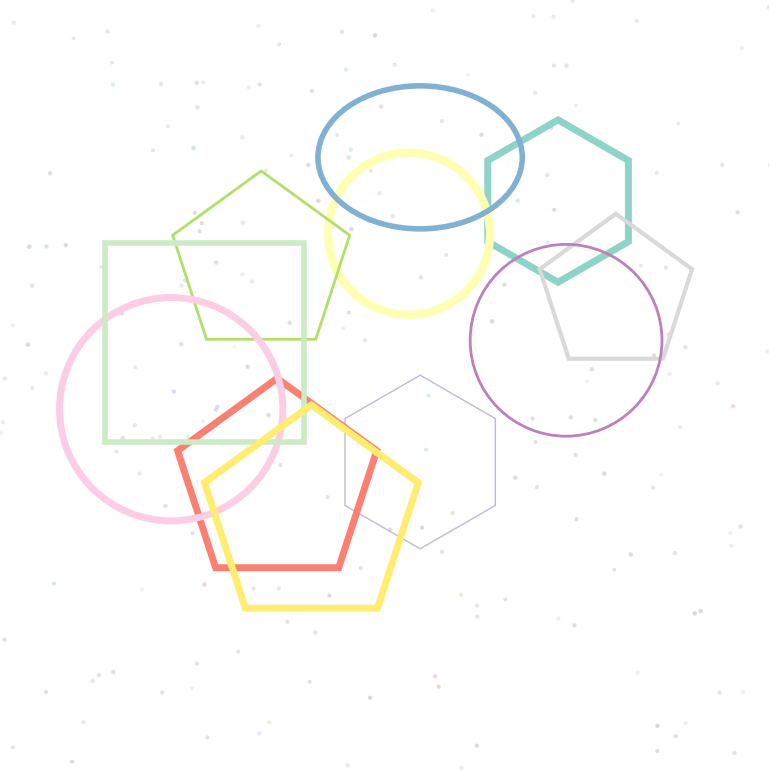[{"shape": "hexagon", "thickness": 2.5, "radius": 0.53, "center": [0.725, 0.739]}, {"shape": "circle", "thickness": 3, "radius": 0.53, "center": [0.531, 0.696]}, {"shape": "hexagon", "thickness": 0.5, "radius": 0.56, "center": [0.546, 0.4]}, {"shape": "pentagon", "thickness": 2.5, "radius": 0.68, "center": [0.36, 0.373]}, {"shape": "oval", "thickness": 2, "radius": 0.66, "center": [0.546, 0.796]}, {"shape": "pentagon", "thickness": 1, "radius": 0.6, "center": [0.339, 0.657]}, {"shape": "circle", "thickness": 2.5, "radius": 0.73, "center": [0.222, 0.469]}, {"shape": "pentagon", "thickness": 1.5, "radius": 0.52, "center": [0.8, 0.618]}, {"shape": "circle", "thickness": 1, "radius": 0.62, "center": [0.735, 0.558]}, {"shape": "square", "thickness": 2, "radius": 0.65, "center": [0.266, 0.555]}, {"shape": "pentagon", "thickness": 2.5, "radius": 0.73, "center": [0.404, 0.328]}]